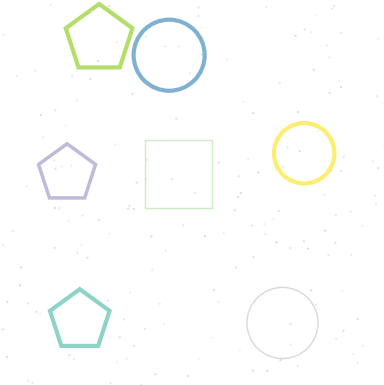[{"shape": "pentagon", "thickness": 3, "radius": 0.41, "center": [0.207, 0.167]}, {"shape": "pentagon", "thickness": 2.5, "radius": 0.39, "center": [0.174, 0.549]}, {"shape": "circle", "thickness": 3, "radius": 0.46, "center": [0.439, 0.857]}, {"shape": "pentagon", "thickness": 3, "radius": 0.46, "center": [0.257, 0.899]}, {"shape": "circle", "thickness": 1, "radius": 0.46, "center": [0.734, 0.161]}, {"shape": "square", "thickness": 1, "radius": 0.44, "center": [0.463, 0.548]}, {"shape": "circle", "thickness": 3, "radius": 0.39, "center": [0.79, 0.602]}]